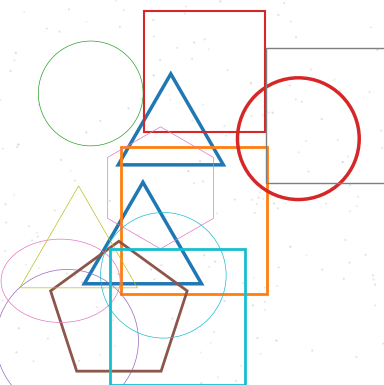[{"shape": "triangle", "thickness": 2.5, "radius": 0.79, "center": [0.444, 0.651]}, {"shape": "triangle", "thickness": 2.5, "radius": 0.88, "center": [0.371, 0.351]}, {"shape": "square", "thickness": 2, "radius": 0.95, "center": [0.504, 0.427]}, {"shape": "circle", "thickness": 0.5, "radius": 0.68, "center": [0.236, 0.757]}, {"shape": "square", "thickness": 1.5, "radius": 0.79, "center": [0.53, 0.814]}, {"shape": "circle", "thickness": 2.5, "radius": 0.79, "center": [0.775, 0.64]}, {"shape": "circle", "thickness": 0.5, "radius": 0.93, "center": [0.174, 0.115]}, {"shape": "pentagon", "thickness": 2, "radius": 0.93, "center": [0.309, 0.187]}, {"shape": "hexagon", "thickness": 0.5, "radius": 0.79, "center": [0.417, 0.512]}, {"shape": "oval", "thickness": 0.5, "radius": 0.77, "center": [0.157, 0.271]}, {"shape": "square", "thickness": 1, "radius": 0.88, "center": [0.867, 0.699]}, {"shape": "triangle", "thickness": 0.5, "radius": 0.88, "center": [0.204, 0.341]}, {"shape": "circle", "thickness": 0.5, "radius": 0.82, "center": [0.424, 0.285]}, {"shape": "square", "thickness": 2, "radius": 0.88, "center": [0.461, 0.176]}]